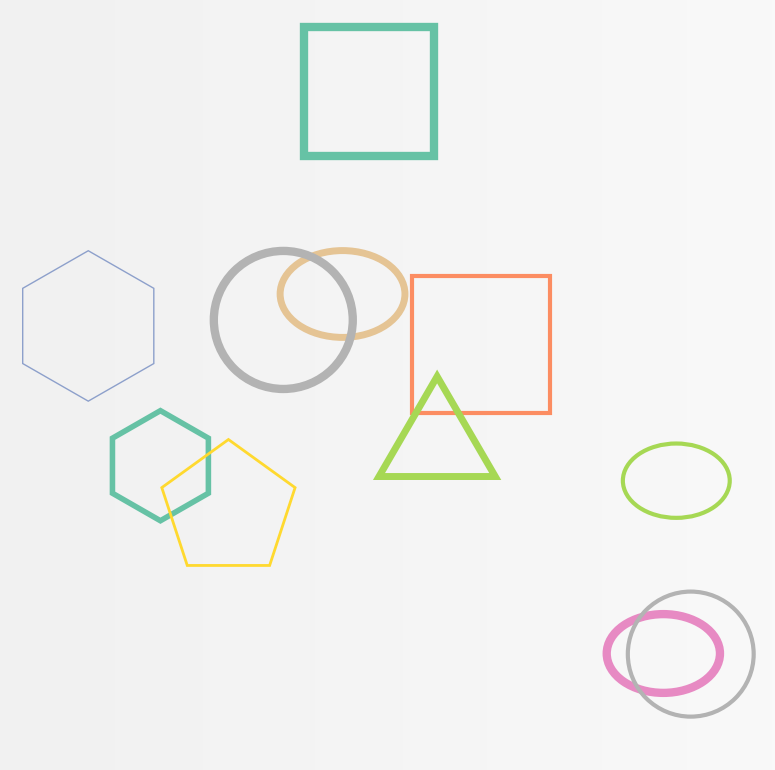[{"shape": "hexagon", "thickness": 2, "radius": 0.36, "center": [0.207, 0.395]}, {"shape": "square", "thickness": 3, "radius": 0.42, "center": [0.476, 0.881]}, {"shape": "square", "thickness": 1.5, "radius": 0.45, "center": [0.62, 0.553]}, {"shape": "hexagon", "thickness": 0.5, "radius": 0.49, "center": [0.114, 0.577]}, {"shape": "oval", "thickness": 3, "radius": 0.37, "center": [0.856, 0.151]}, {"shape": "oval", "thickness": 1.5, "radius": 0.34, "center": [0.873, 0.376]}, {"shape": "triangle", "thickness": 2.5, "radius": 0.43, "center": [0.564, 0.424]}, {"shape": "pentagon", "thickness": 1, "radius": 0.45, "center": [0.295, 0.339]}, {"shape": "oval", "thickness": 2.5, "radius": 0.4, "center": [0.442, 0.618]}, {"shape": "circle", "thickness": 1.5, "radius": 0.41, "center": [0.891, 0.151]}, {"shape": "circle", "thickness": 3, "radius": 0.45, "center": [0.366, 0.584]}]